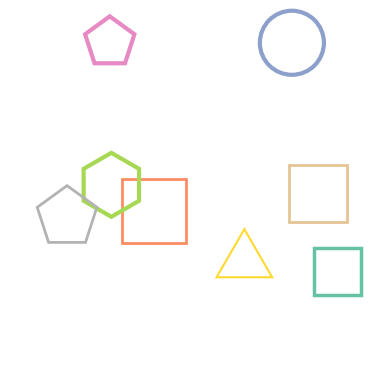[{"shape": "square", "thickness": 2.5, "radius": 0.31, "center": [0.876, 0.295]}, {"shape": "square", "thickness": 2, "radius": 0.42, "center": [0.399, 0.452]}, {"shape": "circle", "thickness": 3, "radius": 0.42, "center": [0.758, 0.889]}, {"shape": "pentagon", "thickness": 3, "radius": 0.34, "center": [0.285, 0.89]}, {"shape": "hexagon", "thickness": 3, "radius": 0.42, "center": [0.289, 0.52]}, {"shape": "triangle", "thickness": 1.5, "radius": 0.42, "center": [0.635, 0.322]}, {"shape": "square", "thickness": 2, "radius": 0.37, "center": [0.826, 0.496]}, {"shape": "pentagon", "thickness": 2, "radius": 0.41, "center": [0.174, 0.436]}]